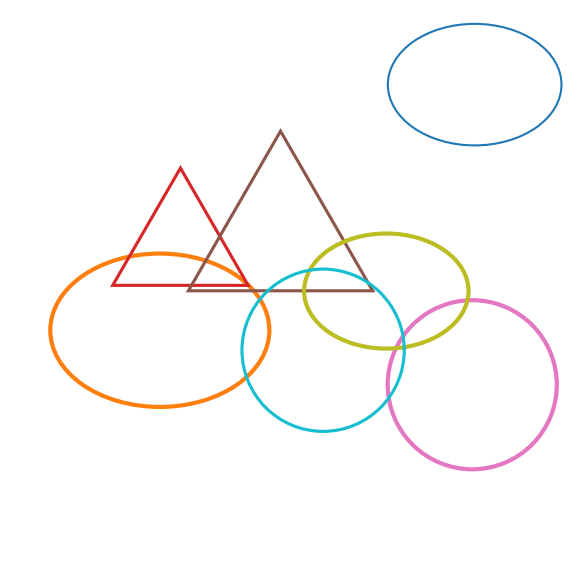[{"shape": "oval", "thickness": 1, "radius": 0.75, "center": [0.822, 0.853]}, {"shape": "oval", "thickness": 2, "radius": 0.95, "center": [0.277, 0.427]}, {"shape": "triangle", "thickness": 1.5, "radius": 0.68, "center": [0.312, 0.573]}, {"shape": "triangle", "thickness": 1.5, "radius": 0.92, "center": [0.486, 0.588]}, {"shape": "circle", "thickness": 2, "radius": 0.73, "center": [0.818, 0.333]}, {"shape": "oval", "thickness": 2, "radius": 0.71, "center": [0.669, 0.495]}, {"shape": "circle", "thickness": 1.5, "radius": 0.7, "center": [0.56, 0.393]}]